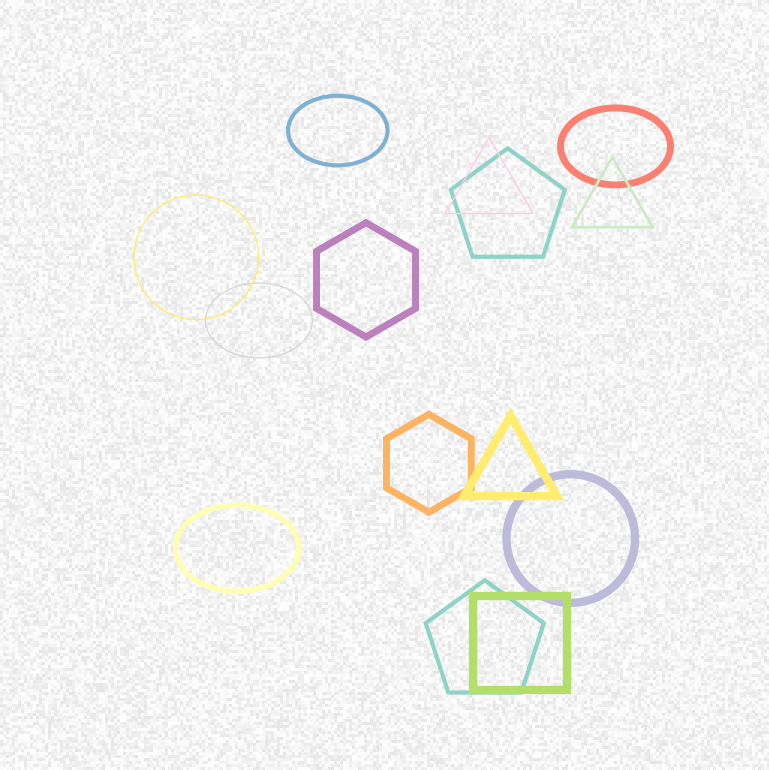[{"shape": "pentagon", "thickness": 1.5, "radius": 0.39, "center": [0.659, 0.729]}, {"shape": "pentagon", "thickness": 1.5, "radius": 0.4, "center": [0.63, 0.166]}, {"shape": "oval", "thickness": 2, "radius": 0.4, "center": [0.308, 0.288]}, {"shape": "circle", "thickness": 3, "radius": 0.42, "center": [0.741, 0.301]}, {"shape": "oval", "thickness": 2.5, "radius": 0.36, "center": [0.799, 0.81]}, {"shape": "oval", "thickness": 1.5, "radius": 0.32, "center": [0.439, 0.83]}, {"shape": "hexagon", "thickness": 2.5, "radius": 0.32, "center": [0.557, 0.398]}, {"shape": "square", "thickness": 3, "radius": 0.31, "center": [0.675, 0.165]}, {"shape": "triangle", "thickness": 0.5, "radius": 0.33, "center": [0.635, 0.756]}, {"shape": "oval", "thickness": 0.5, "radius": 0.35, "center": [0.336, 0.584]}, {"shape": "hexagon", "thickness": 2.5, "radius": 0.37, "center": [0.475, 0.637]}, {"shape": "triangle", "thickness": 1, "radius": 0.3, "center": [0.795, 0.735]}, {"shape": "triangle", "thickness": 3, "radius": 0.35, "center": [0.663, 0.39]}, {"shape": "circle", "thickness": 0.5, "radius": 0.4, "center": [0.255, 0.666]}]